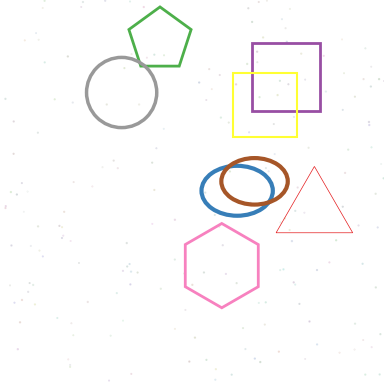[{"shape": "triangle", "thickness": 0.5, "radius": 0.57, "center": [0.817, 0.453]}, {"shape": "oval", "thickness": 3, "radius": 0.46, "center": [0.616, 0.504]}, {"shape": "pentagon", "thickness": 2, "radius": 0.42, "center": [0.416, 0.897]}, {"shape": "square", "thickness": 2, "radius": 0.44, "center": [0.742, 0.8]}, {"shape": "square", "thickness": 1.5, "radius": 0.41, "center": [0.688, 0.727]}, {"shape": "oval", "thickness": 3, "radius": 0.43, "center": [0.661, 0.529]}, {"shape": "hexagon", "thickness": 2, "radius": 0.55, "center": [0.576, 0.31]}, {"shape": "circle", "thickness": 2.5, "radius": 0.46, "center": [0.316, 0.76]}]